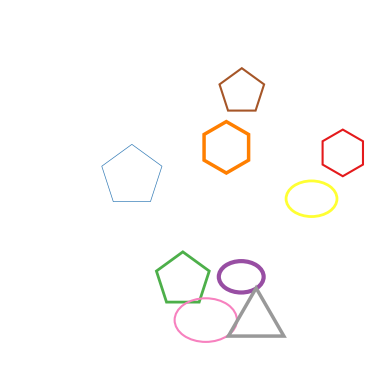[{"shape": "hexagon", "thickness": 1.5, "radius": 0.3, "center": [0.89, 0.603]}, {"shape": "pentagon", "thickness": 0.5, "radius": 0.41, "center": [0.343, 0.543]}, {"shape": "pentagon", "thickness": 2, "radius": 0.36, "center": [0.475, 0.274]}, {"shape": "oval", "thickness": 3, "radius": 0.29, "center": [0.627, 0.281]}, {"shape": "hexagon", "thickness": 2.5, "radius": 0.33, "center": [0.588, 0.617]}, {"shape": "oval", "thickness": 2, "radius": 0.33, "center": [0.809, 0.484]}, {"shape": "pentagon", "thickness": 1.5, "radius": 0.3, "center": [0.628, 0.762]}, {"shape": "oval", "thickness": 1.5, "radius": 0.4, "center": [0.534, 0.169]}, {"shape": "triangle", "thickness": 2.5, "radius": 0.42, "center": [0.665, 0.169]}]